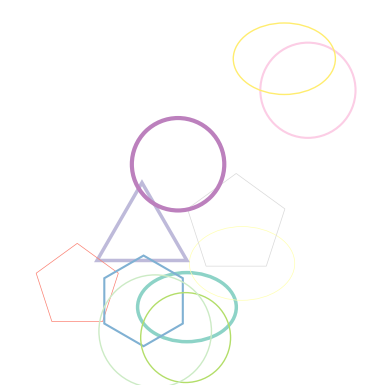[{"shape": "oval", "thickness": 2.5, "radius": 0.64, "center": [0.486, 0.202]}, {"shape": "oval", "thickness": 0.5, "radius": 0.68, "center": [0.629, 0.316]}, {"shape": "triangle", "thickness": 2.5, "radius": 0.67, "center": [0.369, 0.391]}, {"shape": "pentagon", "thickness": 0.5, "radius": 0.56, "center": [0.201, 0.256]}, {"shape": "hexagon", "thickness": 1.5, "radius": 0.59, "center": [0.373, 0.218]}, {"shape": "circle", "thickness": 1, "radius": 0.58, "center": [0.482, 0.123]}, {"shape": "circle", "thickness": 1.5, "radius": 0.62, "center": [0.8, 0.766]}, {"shape": "pentagon", "thickness": 0.5, "radius": 0.67, "center": [0.613, 0.416]}, {"shape": "circle", "thickness": 3, "radius": 0.6, "center": [0.463, 0.573]}, {"shape": "circle", "thickness": 1, "radius": 0.73, "center": [0.403, 0.14]}, {"shape": "oval", "thickness": 1, "radius": 0.66, "center": [0.738, 0.847]}]